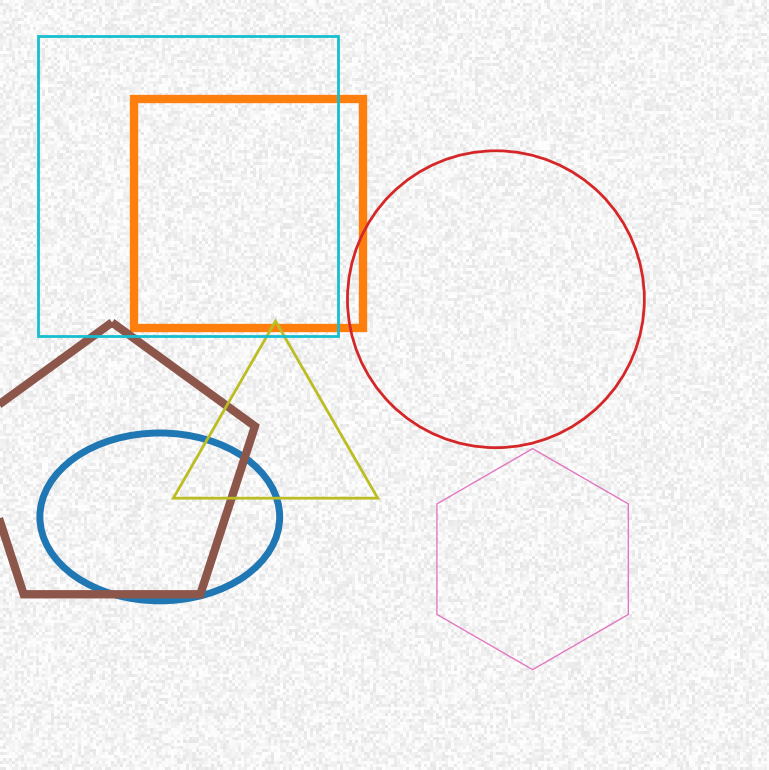[{"shape": "oval", "thickness": 2.5, "radius": 0.78, "center": [0.207, 0.329]}, {"shape": "square", "thickness": 3, "radius": 0.74, "center": [0.323, 0.722]}, {"shape": "circle", "thickness": 1, "radius": 0.96, "center": [0.644, 0.611]}, {"shape": "pentagon", "thickness": 3, "radius": 0.98, "center": [0.145, 0.386]}, {"shape": "hexagon", "thickness": 0.5, "radius": 0.72, "center": [0.692, 0.274]}, {"shape": "triangle", "thickness": 1, "radius": 0.77, "center": [0.358, 0.43]}, {"shape": "square", "thickness": 1, "radius": 0.97, "center": [0.245, 0.758]}]